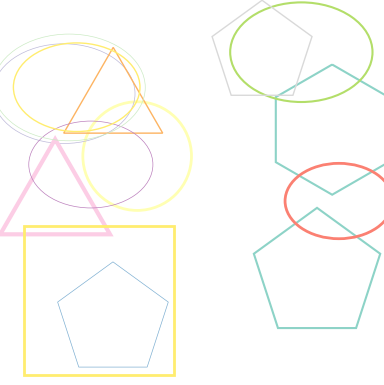[{"shape": "pentagon", "thickness": 1.5, "radius": 0.86, "center": [0.823, 0.288]}, {"shape": "hexagon", "thickness": 1.5, "radius": 0.85, "center": [0.863, 0.663]}, {"shape": "circle", "thickness": 2, "radius": 0.71, "center": [0.356, 0.595]}, {"shape": "oval", "thickness": 0.5, "radius": 0.92, "center": [0.166, 0.757]}, {"shape": "oval", "thickness": 2, "radius": 0.7, "center": [0.88, 0.478]}, {"shape": "pentagon", "thickness": 0.5, "radius": 0.76, "center": [0.293, 0.169]}, {"shape": "triangle", "thickness": 1, "radius": 0.74, "center": [0.294, 0.728]}, {"shape": "oval", "thickness": 1.5, "radius": 0.92, "center": [0.783, 0.864]}, {"shape": "triangle", "thickness": 3, "radius": 0.82, "center": [0.143, 0.474]}, {"shape": "pentagon", "thickness": 1, "radius": 0.68, "center": [0.681, 0.863]}, {"shape": "oval", "thickness": 0.5, "radius": 0.81, "center": [0.236, 0.573]}, {"shape": "oval", "thickness": 0.5, "radius": 0.99, "center": [0.179, 0.773]}, {"shape": "oval", "thickness": 1, "radius": 0.82, "center": [0.199, 0.773]}, {"shape": "square", "thickness": 2, "radius": 0.97, "center": [0.257, 0.219]}]